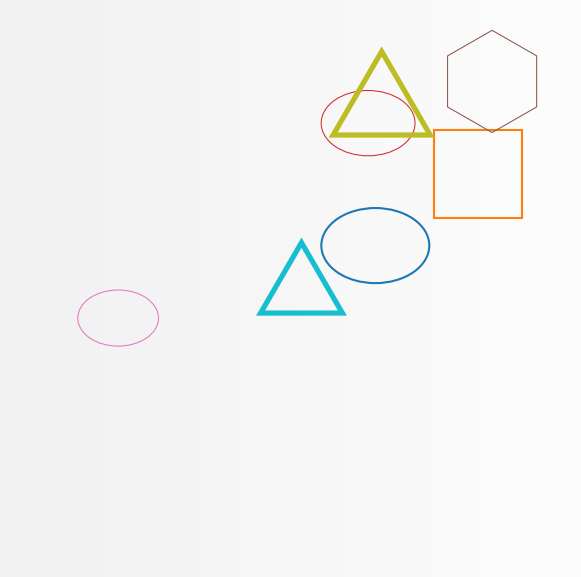[{"shape": "oval", "thickness": 1, "radius": 0.46, "center": [0.646, 0.574]}, {"shape": "square", "thickness": 1, "radius": 0.38, "center": [0.823, 0.698]}, {"shape": "oval", "thickness": 0.5, "radius": 0.4, "center": [0.633, 0.786]}, {"shape": "hexagon", "thickness": 0.5, "radius": 0.44, "center": [0.847, 0.858]}, {"shape": "oval", "thickness": 0.5, "radius": 0.35, "center": [0.203, 0.448]}, {"shape": "triangle", "thickness": 2.5, "radius": 0.48, "center": [0.657, 0.814]}, {"shape": "triangle", "thickness": 2.5, "radius": 0.41, "center": [0.519, 0.498]}]